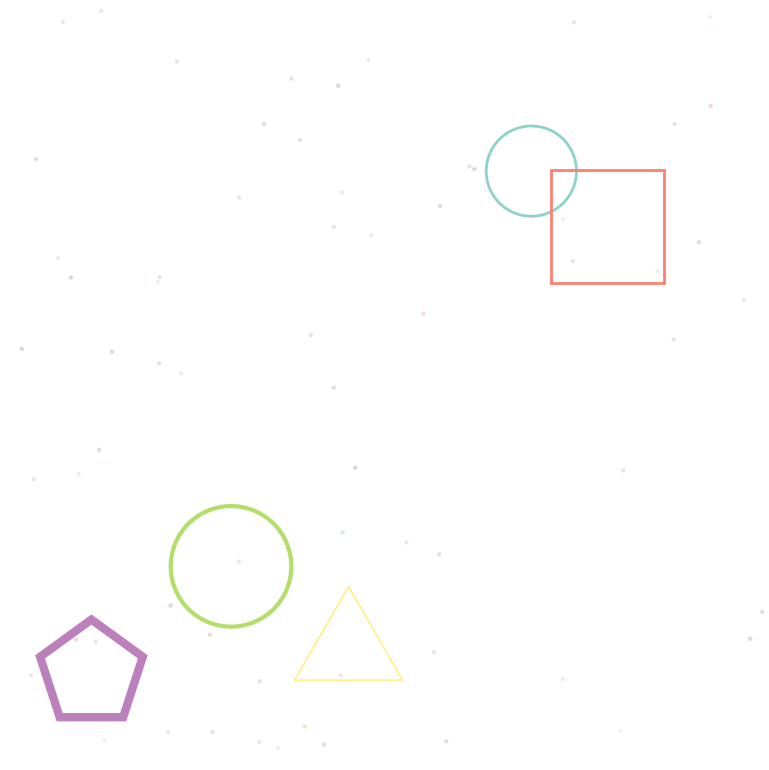[{"shape": "circle", "thickness": 1, "radius": 0.29, "center": [0.69, 0.778]}, {"shape": "square", "thickness": 1, "radius": 0.37, "center": [0.789, 0.706]}, {"shape": "circle", "thickness": 1.5, "radius": 0.39, "center": [0.3, 0.264]}, {"shape": "pentagon", "thickness": 3, "radius": 0.35, "center": [0.119, 0.125]}, {"shape": "triangle", "thickness": 0.5, "radius": 0.4, "center": [0.453, 0.157]}]